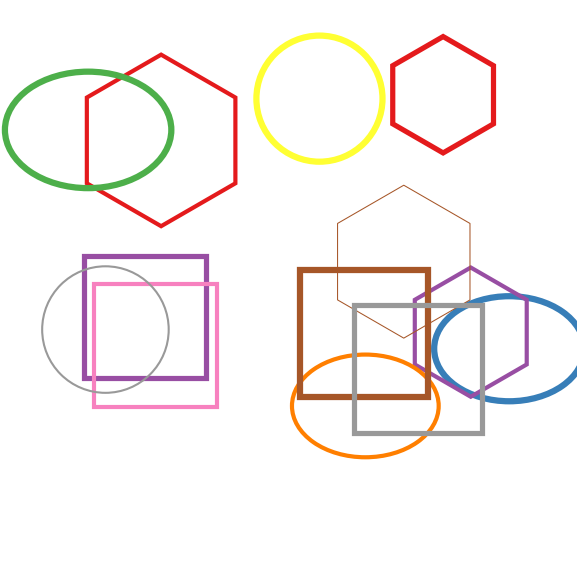[{"shape": "hexagon", "thickness": 2.5, "radius": 0.5, "center": [0.767, 0.835]}, {"shape": "hexagon", "thickness": 2, "radius": 0.74, "center": [0.279, 0.756]}, {"shape": "oval", "thickness": 3, "radius": 0.65, "center": [0.882, 0.395]}, {"shape": "oval", "thickness": 3, "radius": 0.72, "center": [0.153, 0.774]}, {"shape": "hexagon", "thickness": 2, "radius": 0.56, "center": [0.815, 0.424]}, {"shape": "square", "thickness": 2.5, "radius": 0.53, "center": [0.251, 0.451]}, {"shape": "oval", "thickness": 2, "radius": 0.64, "center": [0.633, 0.296]}, {"shape": "circle", "thickness": 3, "radius": 0.55, "center": [0.553, 0.828]}, {"shape": "hexagon", "thickness": 0.5, "radius": 0.66, "center": [0.699, 0.546]}, {"shape": "square", "thickness": 3, "radius": 0.55, "center": [0.63, 0.422]}, {"shape": "square", "thickness": 2, "radius": 0.53, "center": [0.269, 0.401]}, {"shape": "square", "thickness": 2.5, "radius": 0.55, "center": [0.724, 0.36]}, {"shape": "circle", "thickness": 1, "radius": 0.55, "center": [0.183, 0.428]}]